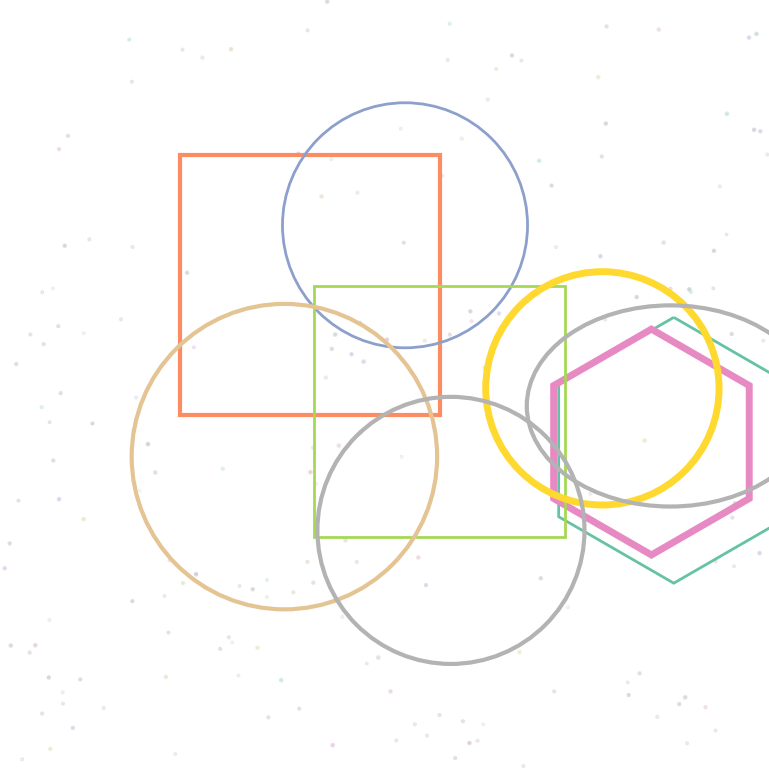[{"shape": "hexagon", "thickness": 1, "radius": 0.86, "center": [0.875, 0.415]}, {"shape": "square", "thickness": 1.5, "radius": 0.84, "center": [0.402, 0.629]}, {"shape": "circle", "thickness": 1, "radius": 0.8, "center": [0.526, 0.707]}, {"shape": "hexagon", "thickness": 2.5, "radius": 0.73, "center": [0.846, 0.426]}, {"shape": "square", "thickness": 1, "radius": 0.82, "center": [0.57, 0.466]}, {"shape": "circle", "thickness": 2.5, "radius": 0.76, "center": [0.782, 0.496]}, {"shape": "circle", "thickness": 1.5, "radius": 0.99, "center": [0.369, 0.407]}, {"shape": "oval", "thickness": 1.5, "radius": 0.93, "center": [0.871, 0.473]}, {"shape": "circle", "thickness": 1.5, "radius": 0.87, "center": [0.586, 0.311]}]